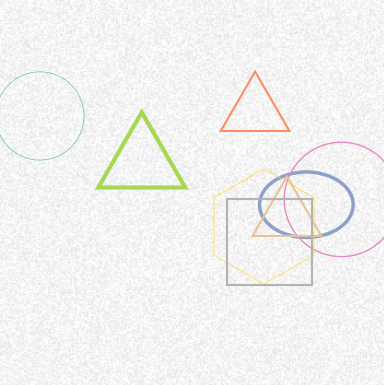[{"shape": "circle", "thickness": 0.5, "radius": 0.57, "center": [0.104, 0.699]}, {"shape": "triangle", "thickness": 1.5, "radius": 0.51, "center": [0.663, 0.711]}, {"shape": "oval", "thickness": 2.5, "radius": 0.61, "center": [0.796, 0.468]}, {"shape": "circle", "thickness": 1, "radius": 0.74, "center": [0.887, 0.482]}, {"shape": "triangle", "thickness": 3, "radius": 0.65, "center": [0.368, 0.578]}, {"shape": "hexagon", "thickness": 0.5, "radius": 0.75, "center": [0.686, 0.412]}, {"shape": "triangle", "thickness": 1.5, "radius": 0.52, "center": [0.745, 0.439]}, {"shape": "square", "thickness": 1.5, "radius": 0.55, "center": [0.7, 0.371]}]